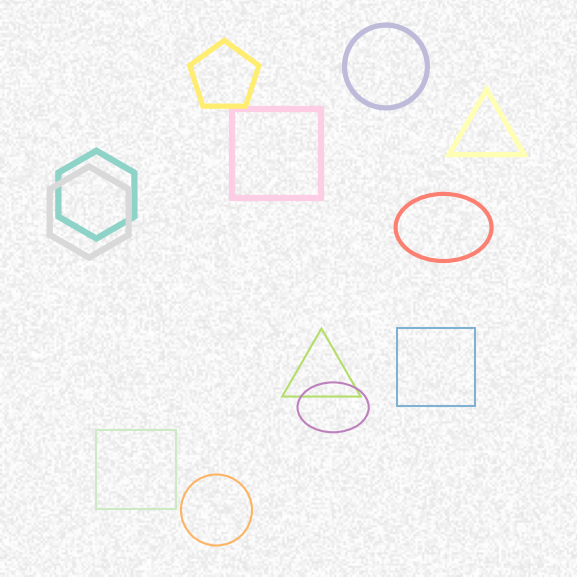[{"shape": "hexagon", "thickness": 3, "radius": 0.38, "center": [0.167, 0.662]}, {"shape": "triangle", "thickness": 2.5, "radius": 0.38, "center": [0.843, 0.769]}, {"shape": "circle", "thickness": 2.5, "radius": 0.36, "center": [0.668, 0.884]}, {"shape": "oval", "thickness": 2, "radius": 0.42, "center": [0.768, 0.605]}, {"shape": "square", "thickness": 1, "radius": 0.34, "center": [0.754, 0.364]}, {"shape": "circle", "thickness": 1, "radius": 0.31, "center": [0.375, 0.116]}, {"shape": "triangle", "thickness": 1, "radius": 0.39, "center": [0.557, 0.352]}, {"shape": "square", "thickness": 3, "radius": 0.38, "center": [0.479, 0.733]}, {"shape": "hexagon", "thickness": 3, "radius": 0.39, "center": [0.154, 0.632]}, {"shape": "oval", "thickness": 1, "radius": 0.31, "center": [0.577, 0.294]}, {"shape": "square", "thickness": 1, "radius": 0.34, "center": [0.236, 0.187]}, {"shape": "pentagon", "thickness": 2.5, "radius": 0.32, "center": [0.388, 0.866]}]